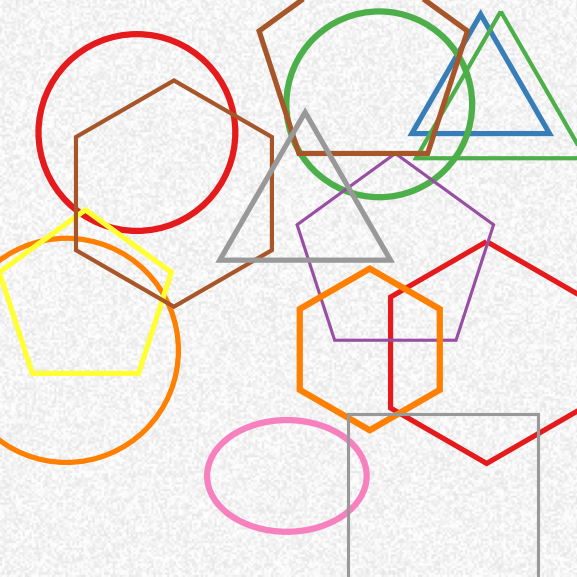[{"shape": "circle", "thickness": 3, "radius": 0.85, "center": [0.237, 0.77]}, {"shape": "hexagon", "thickness": 2.5, "radius": 0.96, "center": [0.843, 0.389]}, {"shape": "triangle", "thickness": 2.5, "radius": 0.69, "center": [0.832, 0.837]}, {"shape": "triangle", "thickness": 2, "radius": 0.85, "center": [0.867, 0.81]}, {"shape": "circle", "thickness": 3, "radius": 0.8, "center": [0.657, 0.819]}, {"shape": "pentagon", "thickness": 1.5, "radius": 0.89, "center": [0.685, 0.555]}, {"shape": "hexagon", "thickness": 3, "radius": 0.7, "center": [0.64, 0.394]}, {"shape": "circle", "thickness": 2.5, "radius": 0.97, "center": [0.115, 0.392]}, {"shape": "pentagon", "thickness": 2.5, "radius": 0.78, "center": [0.148, 0.479]}, {"shape": "pentagon", "thickness": 2.5, "radius": 0.95, "center": [0.629, 0.887]}, {"shape": "hexagon", "thickness": 2, "radius": 0.98, "center": [0.301, 0.664]}, {"shape": "oval", "thickness": 3, "radius": 0.69, "center": [0.497, 0.175]}, {"shape": "triangle", "thickness": 2.5, "radius": 0.85, "center": [0.528, 0.634]}, {"shape": "square", "thickness": 1.5, "radius": 0.82, "center": [0.767, 0.117]}]